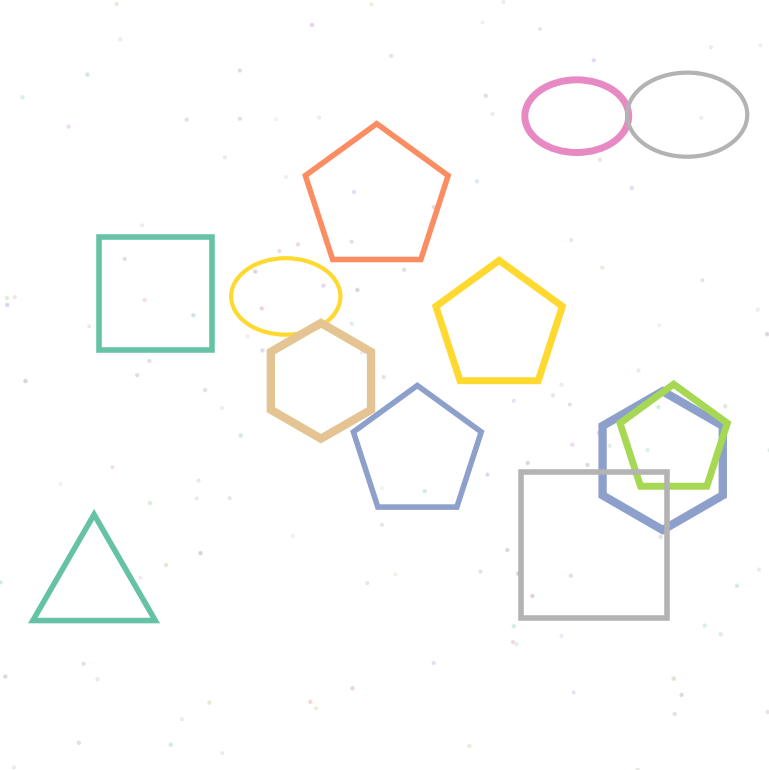[{"shape": "square", "thickness": 2, "radius": 0.37, "center": [0.201, 0.619]}, {"shape": "triangle", "thickness": 2, "radius": 0.46, "center": [0.122, 0.24]}, {"shape": "pentagon", "thickness": 2, "radius": 0.49, "center": [0.489, 0.742]}, {"shape": "hexagon", "thickness": 3, "radius": 0.45, "center": [0.861, 0.402]}, {"shape": "pentagon", "thickness": 2, "radius": 0.44, "center": [0.542, 0.412]}, {"shape": "oval", "thickness": 2.5, "radius": 0.34, "center": [0.749, 0.849]}, {"shape": "pentagon", "thickness": 2.5, "radius": 0.37, "center": [0.875, 0.428]}, {"shape": "pentagon", "thickness": 2.5, "radius": 0.43, "center": [0.648, 0.575]}, {"shape": "oval", "thickness": 1.5, "radius": 0.35, "center": [0.371, 0.615]}, {"shape": "hexagon", "thickness": 3, "radius": 0.38, "center": [0.417, 0.505]}, {"shape": "oval", "thickness": 1.5, "radius": 0.39, "center": [0.892, 0.851]}, {"shape": "square", "thickness": 2, "radius": 0.47, "center": [0.771, 0.292]}]